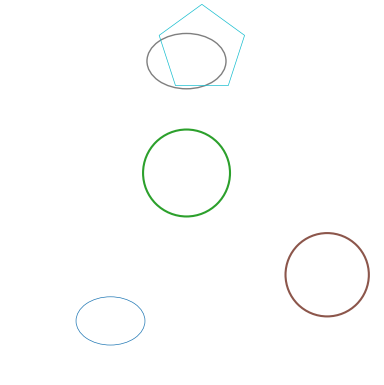[{"shape": "oval", "thickness": 0.5, "radius": 0.45, "center": [0.287, 0.166]}, {"shape": "circle", "thickness": 1.5, "radius": 0.56, "center": [0.484, 0.551]}, {"shape": "circle", "thickness": 1.5, "radius": 0.54, "center": [0.85, 0.286]}, {"shape": "oval", "thickness": 1, "radius": 0.51, "center": [0.484, 0.841]}, {"shape": "pentagon", "thickness": 0.5, "radius": 0.58, "center": [0.524, 0.872]}]